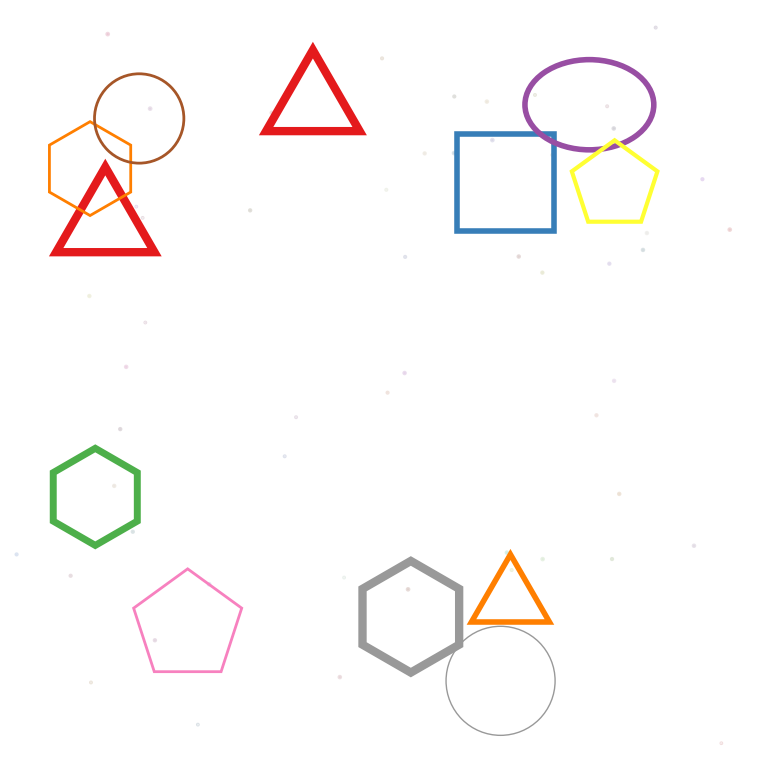[{"shape": "triangle", "thickness": 3, "radius": 0.35, "center": [0.406, 0.865]}, {"shape": "triangle", "thickness": 3, "radius": 0.37, "center": [0.137, 0.709]}, {"shape": "square", "thickness": 2, "radius": 0.32, "center": [0.656, 0.763]}, {"shape": "hexagon", "thickness": 2.5, "radius": 0.32, "center": [0.124, 0.355]}, {"shape": "oval", "thickness": 2, "radius": 0.42, "center": [0.765, 0.864]}, {"shape": "triangle", "thickness": 2, "radius": 0.29, "center": [0.663, 0.221]}, {"shape": "hexagon", "thickness": 1, "radius": 0.3, "center": [0.117, 0.781]}, {"shape": "pentagon", "thickness": 1.5, "radius": 0.29, "center": [0.798, 0.759]}, {"shape": "circle", "thickness": 1, "radius": 0.29, "center": [0.181, 0.846]}, {"shape": "pentagon", "thickness": 1, "radius": 0.37, "center": [0.244, 0.187]}, {"shape": "circle", "thickness": 0.5, "radius": 0.35, "center": [0.65, 0.116]}, {"shape": "hexagon", "thickness": 3, "radius": 0.36, "center": [0.534, 0.199]}]